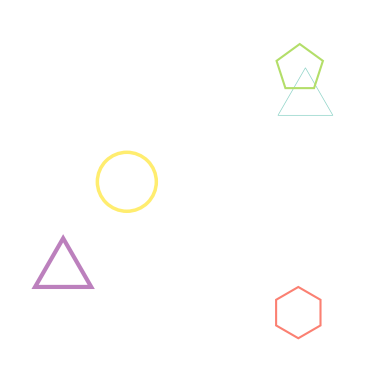[{"shape": "triangle", "thickness": 0.5, "radius": 0.41, "center": [0.793, 0.742]}, {"shape": "hexagon", "thickness": 1.5, "radius": 0.33, "center": [0.775, 0.188]}, {"shape": "pentagon", "thickness": 1.5, "radius": 0.32, "center": [0.779, 0.822]}, {"shape": "triangle", "thickness": 3, "radius": 0.42, "center": [0.164, 0.297]}, {"shape": "circle", "thickness": 2.5, "radius": 0.38, "center": [0.329, 0.528]}]